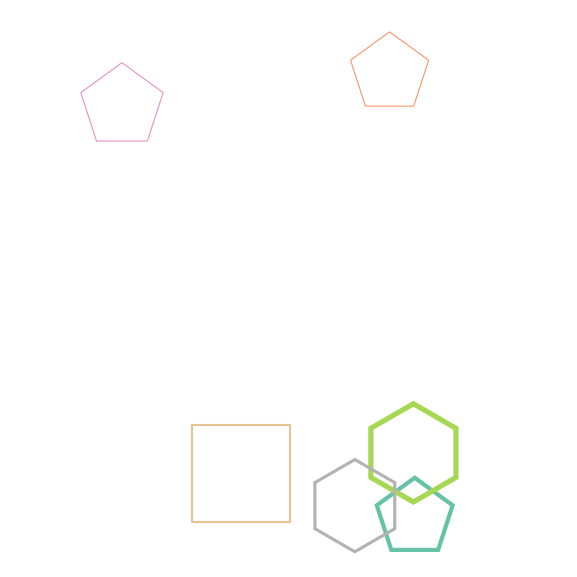[{"shape": "pentagon", "thickness": 2, "radius": 0.35, "center": [0.718, 0.103]}, {"shape": "pentagon", "thickness": 0.5, "radius": 0.36, "center": [0.675, 0.873]}, {"shape": "pentagon", "thickness": 0.5, "radius": 0.37, "center": [0.211, 0.816]}, {"shape": "hexagon", "thickness": 2.5, "radius": 0.43, "center": [0.716, 0.215]}, {"shape": "square", "thickness": 1, "radius": 0.42, "center": [0.418, 0.179]}, {"shape": "hexagon", "thickness": 1.5, "radius": 0.4, "center": [0.614, 0.124]}]